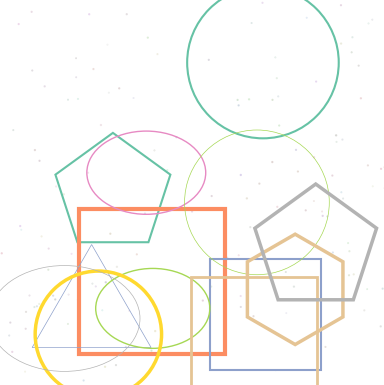[{"shape": "circle", "thickness": 1.5, "radius": 0.98, "center": [0.683, 0.838]}, {"shape": "pentagon", "thickness": 1.5, "radius": 0.79, "center": [0.293, 0.498]}, {"shape": "square", "thickness": 3, "radius": 0.94, "center": [0.395, 0.269]}, {"shape": "triangle", "thickness": 0.5, "radius": 0.89, "center": [0.238, 0.187]}, {"shape": "square", "thickness": 1.5, "radius": 0.72, "center": [0.69, 0.184]}, {"shape": "oval", "thickness": 1, "radius": 0.77, "center": [0.38, 0.551]}, {"shape": "oval", "thickness": 1, "radius": 0.74, "center": [0.397, 0.199]}, {"shape": "circle", "thickness": 0.5, "radius": 0.94, "center": [0.667, 0.474]}, {"shape": "circle", "thickness": 2.5, "radius": 0.82, "center": [0.256, 0.132]}, {"shape": "hexagon", "thickness": 2.5, "radius": 0.72, "center": [0.767, 0.248]}, {"shape": "square", "thickness": 2, "radius": 0.82, "center": [0.66, 0.118]}, {"shape": "pentagon", "thickness": 2.5, "radius": 0.83, "center": [0.82, 0.356]}, {"shape": "oval", "thickness": 0.5, "radius": 0.98, "center": [0.167, 0.173]}]